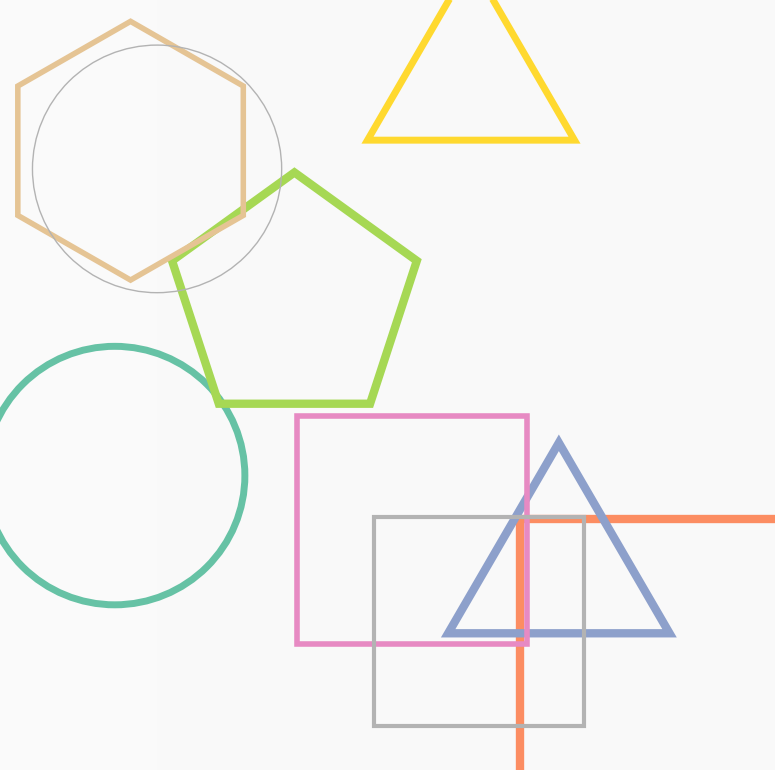[{"shape": "circle", "thickness": 2.5, "radius": 0.84, "center": [0.148, 0.382]}, {"shape": "square", "thickness": 3, "radius": 0.95, "center": [0.86, 0.137]}, {"shape": "triangle", "thickness": 3, "radius": 0.82, "center": [0.721, 0.26]}, {"shape": "square", "thickness": 2, "radius": 0.74, "center": [0.532, 0.312]}, {"shape": "pentagon", "thickness": 3, "radius": 0.83, "center": [0.38, 0.61]}, {"shape": "triangle", "thickness": 2.5, "radius": 0.77, "center": [0.608, 0.895]}, {"shape": "hexagon", "thickness": 2, "radius": 0.84, "center": [0.168, 0.804]}, {"shape": "circle", "thickness": 0.5, "radius": 0.8, "center": [0.203, 0.781]}, {"shape": "square", "thickness": 1.5, "radius": 0.68, "center": [0.618, 0.193]}]